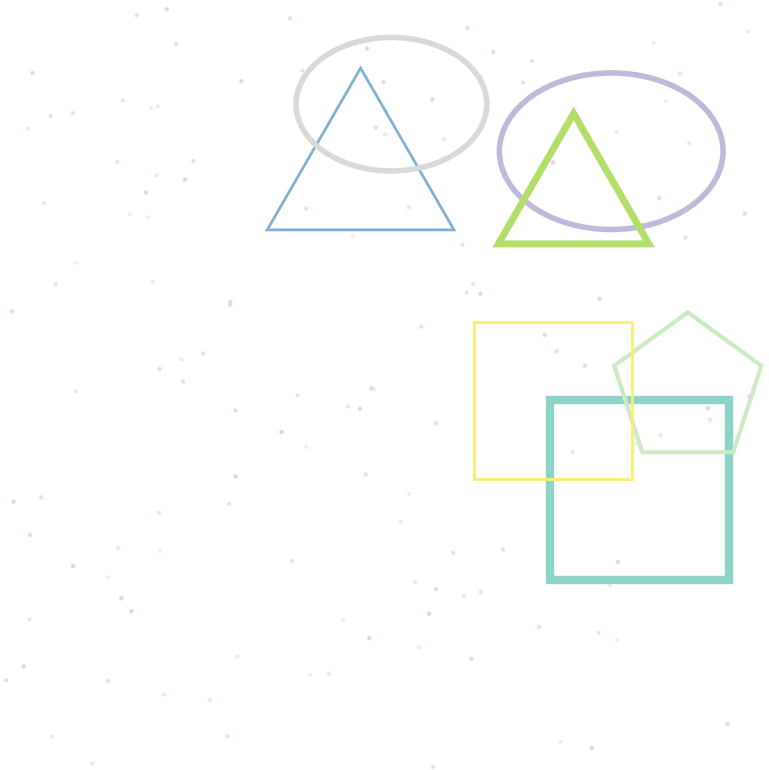[{"shape": "square", "thickness": 3, "radius": 0.58, "center": [0.831, 0.364]}, {"shape": "oval", "thickness": 2, "radius": 0.73, "center": [0.794, 0.804]}, {"shape": "triangle", "thickness": 1, "radius": 0.7, "center": [0.468, 0.771]}, {"shape": "triangle", "thickness": 2.5, "radius": 0.56, "center": [0.745, 0.74]}, {"shape": "oval", "thickness": 2, "radius": 0.62, "center": [0.508, 0.865]}, {"shape": "pentagon", "thickness": 1.5, "radius": 0.5, "center": [0.893, 0.494]}, {"shape": "square", "thickness": 1, "radius": 0.51, "center": [0.718, 0.48]}]